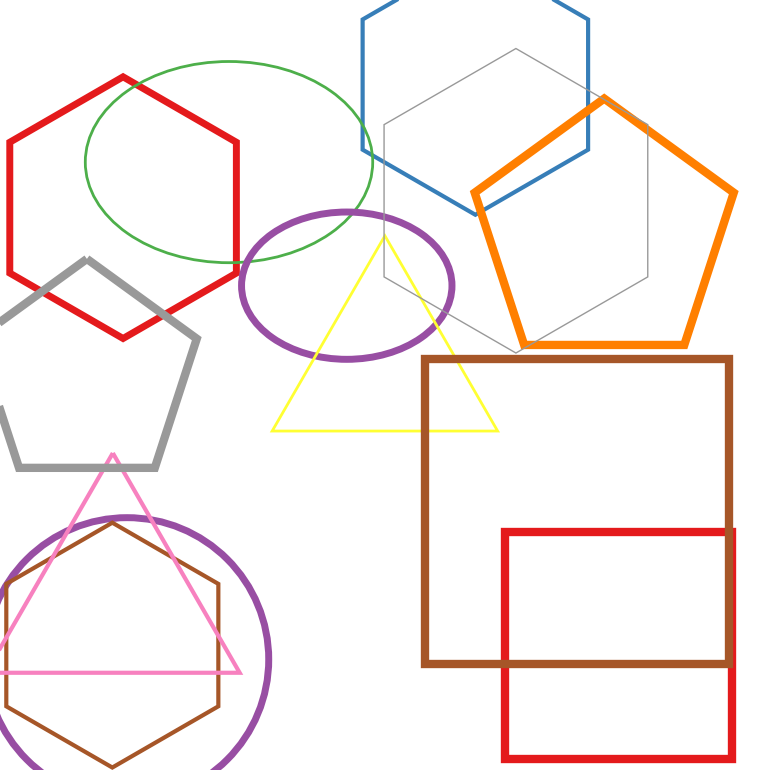[{"shape": "hexagon", "thickness": 2.5, "radius": 0.85, "center": [0.16, 0.73]}, {"shape": "square", "thickness": 3, "radius": 0.74, "center": [0.803, 0.161]}, {"shape": "hexagon", "thickness": 1.5, "radius": 0.85, "center": [0.617, 0.89]}, {"shape": "oval", "thickness": 1, "radius": 0.93, "center": [0.297, 0.789]}, {"shape": "oval", "thickness": 2.5, "radius": 0.68, "center": [0.45, 0.629]}, {"shape": "circle", "thickness": 2.5, "radius": 0.92, "center": [0.165, 0.144]}, {"shape": "pentagon", "thickness": 3, "radius": 0.88, "center": [0.785, 0.695]}, {"shape": "triangle", "thickness": 1, "radius": 0.85, "center": [0.5, 0.525]}, {"shape": "hexagon", "thickness": 1.5, "radius": 0.79, "center": [0.146, 0.162]}, {"shape": "square", "thickness": 3, "radius": 0.99, "center": [0.749, 0.336]}, {"shape": "triangle", "thickness": 1.5, "radius": 0.95, "center": [0.147, 0.221]}, {"shape": "hexagon", "thickness": 0.5, "radius": 0.99, "center": [0.67, 0.739]}, {"shape": "pentagon", "thickness": 3, "radius": 0.75, "center": [0.113, 0.514]}]